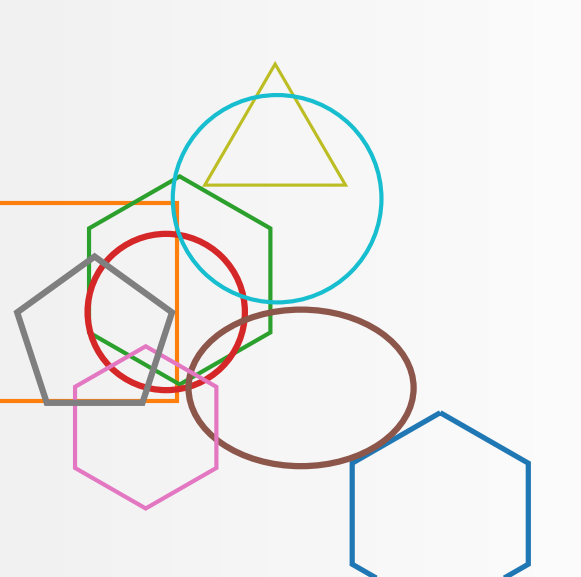[{"shape": "hexagon", "thickness": 2.5, "radius": 0.87, "center": [0.757, 0.11]}, {"shape": "square", "thickness": 2, "radius": 0.86, "center": [0.133, 0.476]}, {"shape": "hexagon", "thickness": 2, "radius": 0.9, "center": [0.309, 0.514]}, {"shape": "circle", "thickness": 3, "radius": 0.68, "center": [0.286, 0.459]}, {"shape": "oval", "thickness": 3, "radius": 0.97, "center": [0.518, 0.327]}, {"shape": "hexagon", "thickness": 2, "radius": 0.7, "center": [0.251, 0.259]}, {"shape": "pentagon", "thickness": 3, "radius": 0.7, "center": [0.163, 0.415]}, {"shape": "triangle", "thickness": 1.5, "radius": 0.7, "center": [0.473, 0.749]}, {"shape": "circle", "thickness": 2, "radius": 0.9, "center": [0.477, 0.655]}]